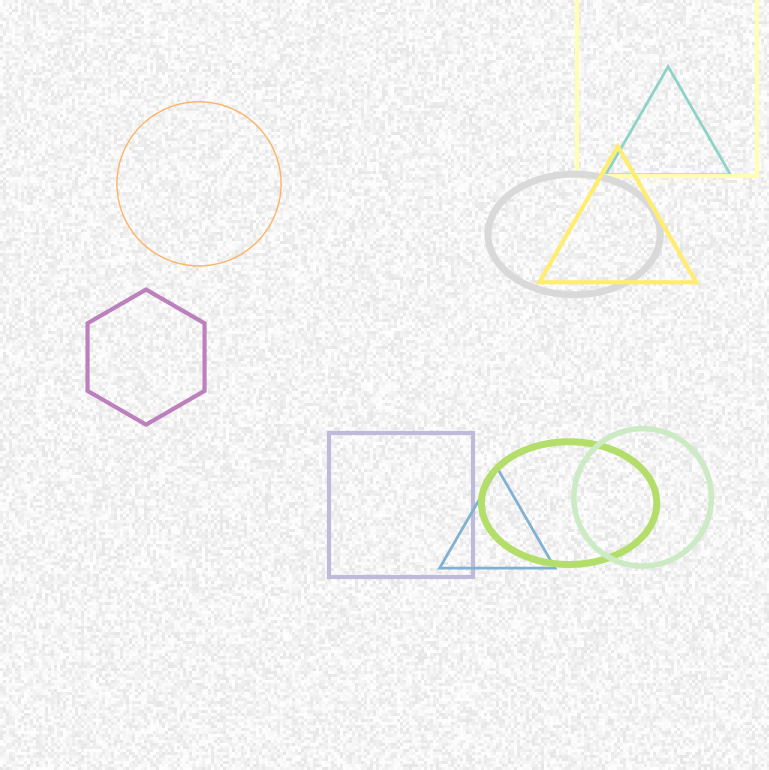[{"shape": "triangle", "thickness": 1, "radius": 0.47, "center": [0.868, 0.82]}, {"shape": "square", "thickness": 1.5, "radius": 0.58, "center": [0.867, 0.889]}, {"shape": "square", "thickness": 1.5, "radius": 0.47, "center": [0.521, 0.344]}, {"shape": "triangle", "thickness": 1, "radius": 0.43, "center": [0.646, 0.305]}, {"shape": "circle", "thickness": 0.5, "radius": 0.53, "center": [0.258, 0.761]}, {"shape": "oval", "thickness": 2.5, "radius": 0.57, "center": [0.739, 0.347]}, {"shape": "oval", "thickness": 2.5, "radius": 0.56, "center": [0.746, 0.696]}, {"shape": "hexagon", "thickness": 1.5, "radius": 0.44, "center": [0.19, 0.536]}, {"shape": "circle", "thickness": 2, "radius": 0.45, "center": [0.835, 0.354]}, {"shape": "triangle", "thickness": 1.5, "radius": 0.59, "center": [0.802, 0.692]}]